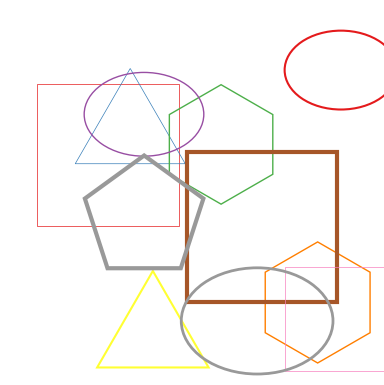[{"shape": "square", "thickness": 0.5, "radius": 0.92, "center": [0.28, 0.596]}, {"shape": "oval", "thickness": 1.5, "radius": 0.73, "center": [0.886, 0.818]}, {"shape": "triangle", "thickness": 0.5, "radius": 0.82, "center": [0.338, 0.657]}, {"shape": "hexagon", "thickness": 1, "radius": 0.78, "center": [0.574, 0.625]}, {"shape": "oval", "thickness": 1, "radius": 0.78, "center": [0.374, 0.703]}, {"shape": "hexagon", "thickness": 1, "radius": 0.79, "center": [0.825, 0.214]}, {"shape": "triangle", "thickness": 1.5, "radius": 0.84, "center": [0.397, 0.129]}, {"shape": "square", "thickness": 3, "radius": 0.97, "center": [0.681, 0.41]}, {"shape": "square", "thickness": 0.5, "radius": 0.68, "center": [0.875, 0.172]}, {"shape": "oval", "thickness": 2, "radius": 0.99, "center": [0.668, 0.166]}, {"shape": "pentagon", "thickness": 3, "radius": 0.81, "center": [0.374, 0.434]}]